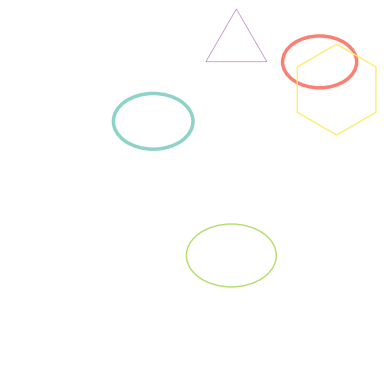[{"shape": "oval", "thickness": 2.5, "radius": 0.52, "center": [0.398, 0.685]}, {"shape": "oval", "thickness": 2.5, "radius": 0.48, "center": [0.83, 0.839]}, {"shape": "oval", "thickness": 1, "radius": 0.58, "center": [0.601, 0.336]}, {"shape": "triangle", "thickness": 0.5, "radius": 0.46, "center": [0.614, 0.885]}, {"shape": "hexagon", "thickness": 1, "radius": 0.59, "center": [0.874, 0.767]}]